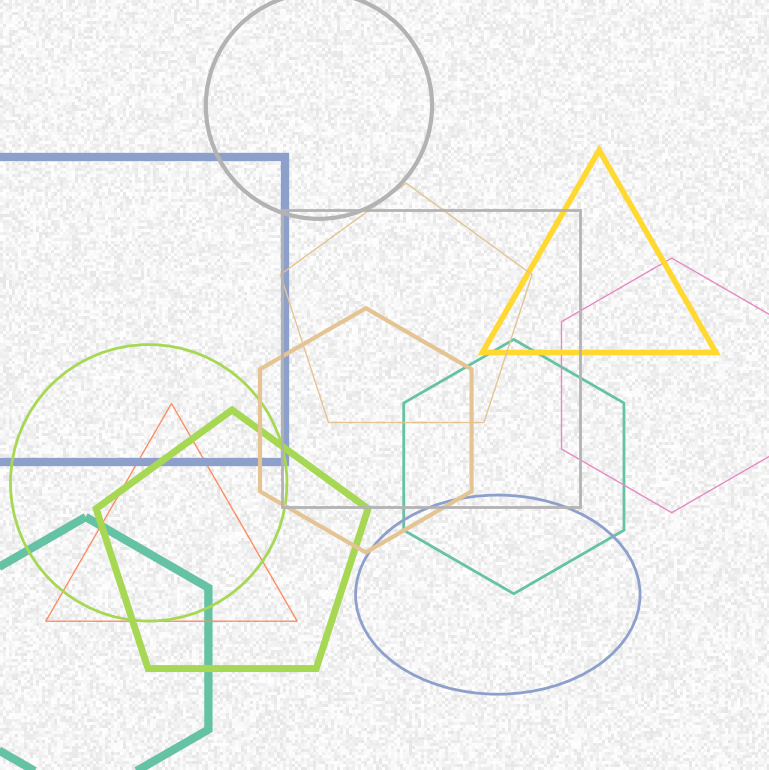[{"shape": "hexagon", "thickness": 1, "radius": 0.83, "center": [0.667, 0.394]}, {"shape": "hexagon", "thickness": 3, "radius": 0.92, "center": [0.111, 0.145]}, {"shape": "triangle", "thickness": 0.5, "radius": 0.94, "center": [0.223, 0.287]}, {"shape": "square", "thickness": 3, "radius": 0.99, "center": [0.173, 0.598]}, {"shape": "oval", "thickness": 1, "radius": 0.92, "center": [0.647, 0.228]}, {"shape": "hexagon", "thickness": 0.5, "radius": 0.83, "center": [0.872, 0.5]}, {"shape": "pentagon", "thickness": 2.5, "radius": 0.93, "center": [0.301, 0.282]}, {"shape": "circle", "thickness": 1, "radius": 0.9, "center": [0.193, 0.373]}, {"shape": "triangle", "thickness": 2, "radius": 0.88, "center": [0.778, 0.63]}, {"shape": "hexagon", "thickness": 1.5, "radius": 0.79, "center": [0.475, 0.441]}, {"shape": "pentagon", "thickness": 0.5, "radius": 0.86, "center": [0.528, 0.59]}, {"shape": "circle", "thickness": 1.5, "radius": 0.73, "center": [0.414, 0.863]}, {"shape": "square", "thickness": 1, "radius": 0.97, "center": [0.559, 0.534]}]